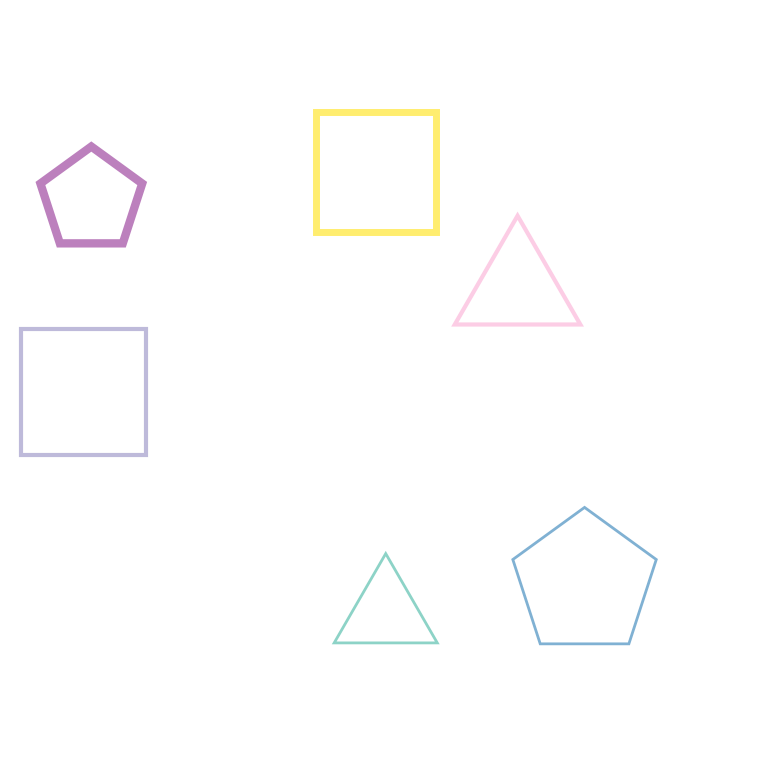[{"shape": "triangle", "thickness": 1, "radius": 0.39, "center": [0.501, 0.204]}, {"shape": "square", "thickness": 1.5, "radius": 0.41, "center": [0.108, 0.491]}, {"shape": "pentagon", "thickness": 1, "radius": 0.49, "center": [0.759, 0.243]}, {"shape": "triangle", "thickness": 1.5, "radius": 0.47, "center": [0.672, 0.626]}, {"shape": "pentagon", "thickness": 3, "radius": 0.35, "center": [0.119, 0.74]}, {"shape": "square", "thickness": 2.5, "radius": 0.39, "center": [0.489, 0.777]}]